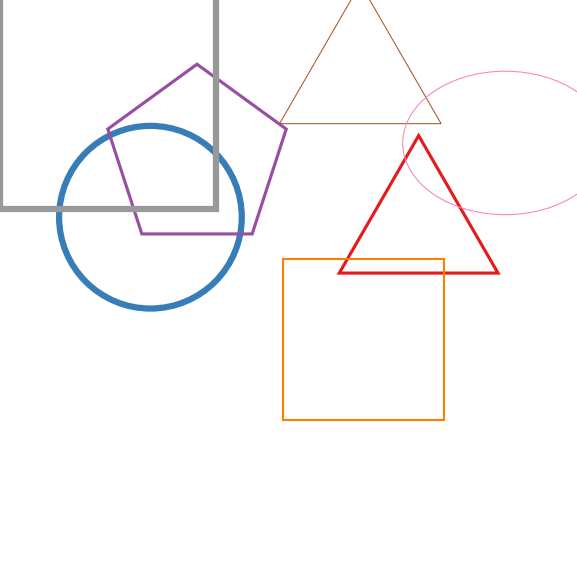[{"shape": "triangle", "thickness": 1.5, "radius": 0.79, "center": [0.725, 0.606]}, {"shape": "circle", "thickness": 3, "radius": 0.79, "center": [0.26, 0.623]}, {"shape": "pentagon", "thickness": 1.5, "radius": 0.81, "center": [0.341, 0.725]}, {"shape": "square", "thickness": 1, "radius": 0.7, "center": [0.629, 0.411]}, {"shape": "triangle", "thickness": 0.5, "radius": 0.81, "center": [0.624, 0.866]}, {"shape": "oval", "thickness": 0.5, "radius": 0.89, "center": [0.875, 0.752]}, {"shape": "square", "thickness": 3, "radius": 0.94, "center": [0.187, 0.824]}]